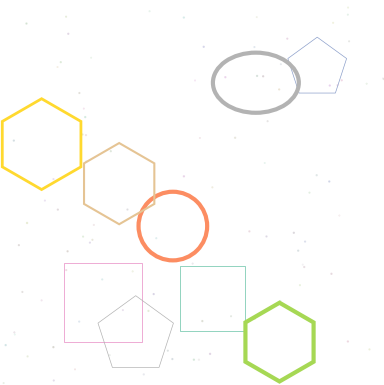[{"shape": "square", "thickness": 0.5, "radius": 0.42, "center": [0.551, 0.224]}, {"shape": "circle", "thickness": 3, "radius": 0.45, "center": [0.449, 0.413]}, {"shape": "pentagon", "thickness": 0.5, "radius": 0.4, "center": [0.824, 0.823]}, {"shape": "square", "thickness": 0.5, "radius": 0.51, "center": [0.268, 0.214]}, {"shape": "hexagon", "thickness": 3, "radius": 0.51, "center": [0.726, 0.111]}, {"shape": "hexagon", "thickness": 2, "radius": 0.59, "center": [0.108, 0.626]}, {"shape": "hexagon", "thickness": 1.5, "radius": 0.53, "center": [0.31, 0.523]}, {"shape": "oval", "thickness": 3, "radius": 0.56, "center": [0.665, 0.785]}, {"shape": "pentagon", "thickness": 0.5, "radius": 0.52, "center": [0.353, 0.129]}]